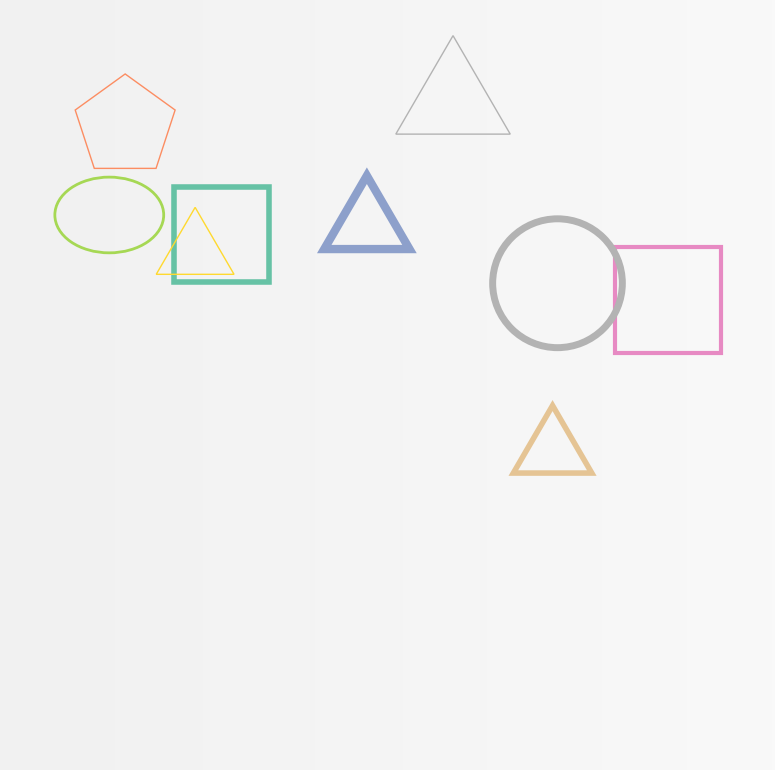[{"shape": "square", "thickness": 2, "radius": 0.31, "center": [0.286, 0.695]}, {"shape": "pentagon", "thickness": 0.5, "radius": 0.34, "center": [0.162, 0.836]}, {"shape": "triangle", "thickness": 3, "radius": 0.32, "center": [0.473, 0.708]}, {"shape": "square", "thickness": 1.5, "radius": 0.34, "center": [0.862, 0.61]}, {"shape": "oval", "thickness": 1, "radius": 0.35, "center": [0.141, 0.721]}, {"shape": "triangle", "thickness": 0.5, "radius": 0.29, "center": [0.252, 0.673]}, {"shape": "triangle", "thickness": 2, "radius": 0.29, "center": [0.713, 0.415]}, {"shape": "circle", "thickness": 2.5, "radius": 0.42, "center": [0.719, 0.632]}, {"shape": "triangle", "thickness": 0.5, "radius": 0.43, "center": [0.585, 0.868]}]